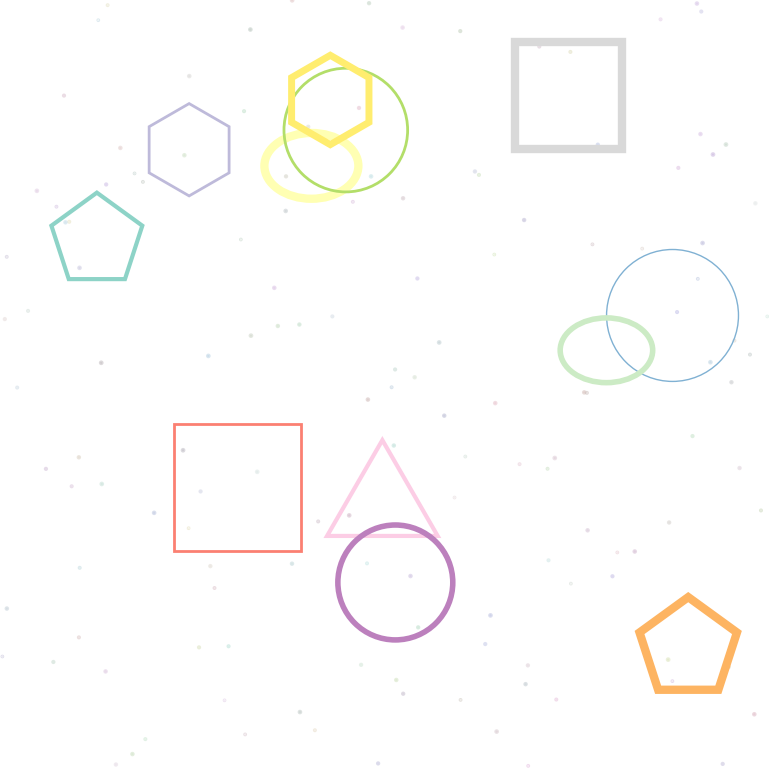[{"shape": "pentagon", "thickness": 1.5, "radius": 0.31, "center": [0.126, 0.688]}, {"shape": "oval", "thickness": 3, "radius": 0.31, "center": [0.404, 0.785]}, {"shape": "hexagon", "thickness": 1, "radius": 0.3, "center": [0.246, 0.806]}, {"shape": "square", "thickness": 1, "radius": 0.41, "center": [0.308, 0.367]}, {"shape": "circle", "thickness": 0.5, "radius": 0.43, "center": [0.873, 0.59]}, {"shape": "pentagon", "thickness": 3, "radius": 0.33, "center": [0.894, 0.158]}, {"shape": "circle", "thickness": 1, "radius": 0.4, "center": [0.449, 0.831]}, {"shape": "triangle", "thickness": 1.5, "radius": 0.41, "center": [0.497, 0.345]}, {"shape": "square", "thickness": 3, "radius": 0.35, "center": [0.738, 0.876]}, {"shape": "circle", "thickness": 2, "radius": 0.37, "center": [0.513, 0.244]}, {"shape": "oval", "thickness": 2, "radius": 0.3, "center": [0.788, 0.545]}, {"shape": "hexagon", "thickness": 2.5, "radius": 0.29, "center": [0.429, 0.87]}]